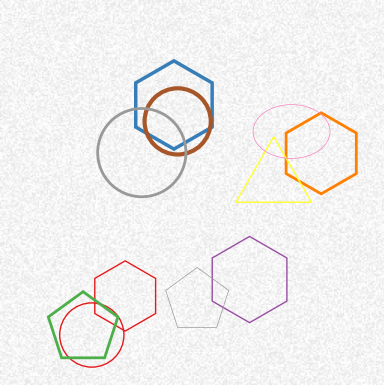[{"shape": "circle", "thickness": 1, "radius": 0.42, "center": [0.238, 0.13]}, {"shape": "hexagon", "thickness": 1, "radius": 0.46, "center": [0.325, 0.231]}, {"shape": "hexagon", "thickness": 2.5, "radius": 0.57, "center": [0.452, 0.727]}, {"shape": "pentagon", "thickness": 2, "radius": 0.47, "center": [0.216, 0.147]}, {"shape": "hexagon", "thickness": 1, "radius": 0.56, "center": [0.648, 0.274]}, {"shape": "hexagon", "thickness": 2, "radius": 0.53, "center": [0.834, 0.602]}, {"shape": "triangle", "thickness": 1, "radius": 0.57, "center": [0.711, 0.531]}, {"shape": "circle", "thickness": 3, "radius": 0.43, "center": [0.462, 0.685]}, {"shape": "oval", "thickness": 0.5, "radius": 0.5, "center": [0.757, 0.658]}, {"shape": "circle", "thickness": 2, "radius": 0.57, "center": [0.368, 0.604]}, {"shape": "pentagon", "thickness": 0.5, "radius": 0.43, "center": [0.512, 0.219]}]